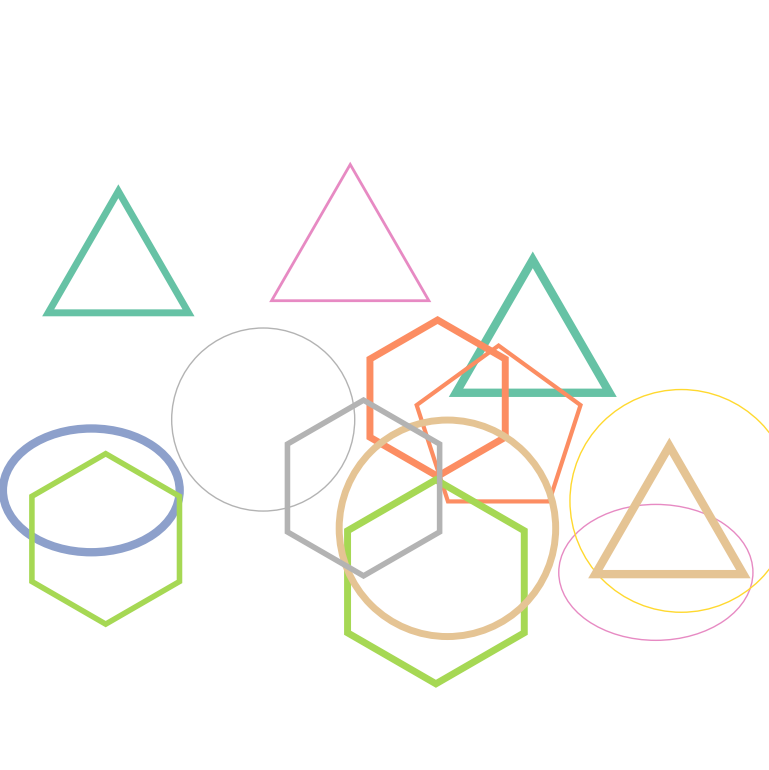[{"shape": "triangle", "thickness": 2.5, "radius": 0.53, "center": [0.154, 0.646]}, {"shape": "triangle", "thickness": 3, "radius": 0.58, "center": [0.692, 0.547]}, {"shape": "hexagon", "thickness": 2.5, "radius": 0.51, "center": [0.568, 0.483]}, {"shape": "pentagon", "thickness": 1.5, "radius": 0.56, "center": [0.648, 0.439]}, {"shape": "oval", "thickness": 3, "radius": 0.57, "center": [0.119, 0.363]}, {"shape": "oval", "thickness": 0.5, "radius": 0.63, "center": [0.852, 0.257]}, {"shape": "triangle", "thickness": 1, "radius": 0.59, "center": [0.455, 0.668]}, {"shape": "hexagon", "thickness": 2, "radius": 0.55, "center": [0.137, 0.3]}, {"shape": "hexagon", "thickness": 2.5, "radius": 0.66, "center": [0.566, 0.244]}, {"shape": "circle", "thickness": 0.5, "radius": 0.72, "center": [0.885, 0.349]}, {"shape": "circle", "thickness": 2.5, "radius": 0.7, "center": [0.581, 0.314]}, {"shape": "triangle", "thickness": 3, "radius": 0.55, "center": [0.869, 0.31]}, {"shape": "hexagon", "thickness": 2, "radius": 0.57, "center": [0.472, 0.366]}, {"shape": "circle", "thickness": 0.5, "radius": 0.59, "center": [0.342, 0.455]}]